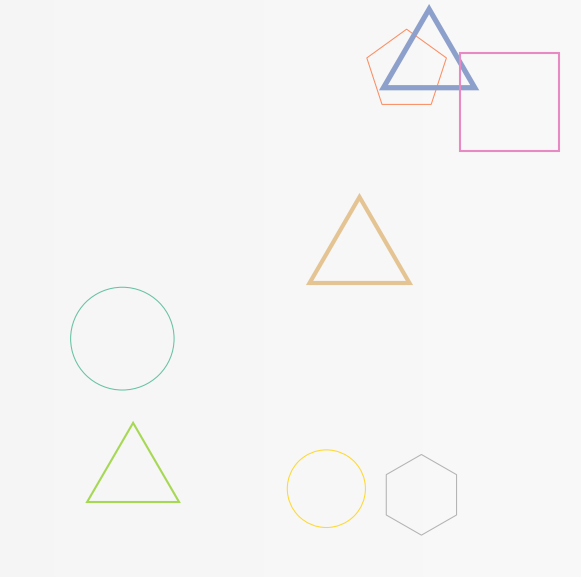[{"shape": "circle", "thickness": 0.5, "radius": 0.44, "center": [0.21, 0.413]}, {"shape": "pentagon", "thickness": 0.5, "radius": 0.36, "center": [0.7, 0.877]}, {"shape": "triangle", "thickness": 2.5, "radius": 0.45, "center": [0.738, 0.893]}, {"shape": "square", "thickness": 1, "radius": 0.43, "center": [0.876, 0.822]}, {"shape": "triangle", "thickness": 1, "radius": 0.46, "center": [0.229, 0.176]}, {"shape": "circle", "thickness": 0.5, "radius": 0.34, "center": [0.561, 0.153]}, {"shape": "triangle", "thickness": 2, "radius": 0.5, "center": [0.618, 0.559]}, {"shape": "hexagon", "thickness": 0.5, "radius": 0.35, "center": [0.725, 0.142]}]